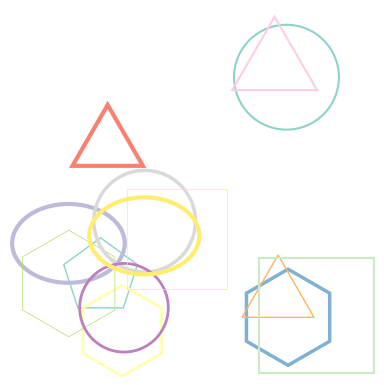[{"shape": "circle", "thickness": 1.5, "radius": 0.68, "center": [0.744, 0.799]}, {"shape": "pentagon", "thickness": 1, "radius": 0.5, "center": [0.261, 0.282]}, {"shape": "hexagon", "thickness": 2, "radius": 0.59, "center": [0.317, 0.141]}, {"shape": "oval", "thickness": 3, "radius": 0.73, "center": [0.178, 0.368]}, {"shape": "triangle", "thickness": 3, "radius": 0.53, "center": [0.28, 0.622]}, {"shape": "hexagon", "thickness": 2.5, "radius": 0.62, "center": [0.748, 0.176]}, {"shape": "triangle", "thickness": 1, "radius": 0.54, "center": [0.722, 0.23]}, {"shape": "hexagon", "thickness": 0.5, "radius": 0.69, "center": [0.179, 0.264]}, {"shape": "triangle", "thickness": 1.5, "radius": 0.64, "center": [0.713, 0.83]}, {"shape": "circle", "thickness": 2.5, "radius": 0.66, "center": [0.376, 0.425]}, {"shape": "circle", "thickness": 2, "radius": 0.58, "center": [0.322, 0.201]}, {"shape": "square", "thickness": 1.5, "radius": 0.75, "center": [0.821, 0.181]}, {"shape": "square", "thickness": 0.5, "radius": 0.65, "center": [0.459, 0.38]}, {"shape": "oval", "thickness": 3, "radius": 0.71, "center": [0.375, 0.387]}]